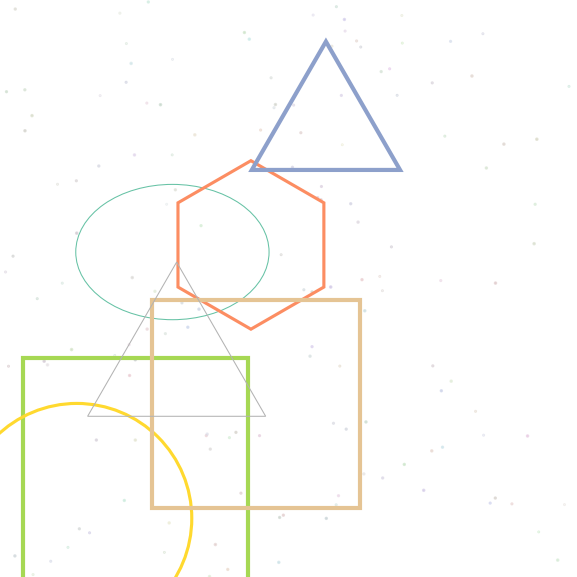[{"shape": "oval", "thickness": 0.5, "radius": 0.84, "center": [0.299, 0.563]}, {"shape": "hexagon", "thickness": 1.5, "radius": 0.73, "center": [0.435, 0.575]}, {"shape": "triangle", "thickness": 2, "radius": 0.74, "center": [0.564, 0.779]}, {"shape": "square", "thickness": 2, "radius": 0.97, "center": [0.235, 0.184]}, {"shape": "circle", "thickness": 1.5, "radius": 1.0, "center": [0.133, 0.101]}, {"shape": "square", "thickness": 2, "radius": 0.9, "center": [0.443, 0.299]}, {"shape": "triangle", "thickness": 0.5, "radius": 0.89, "center": [0.306, 0.367]}]